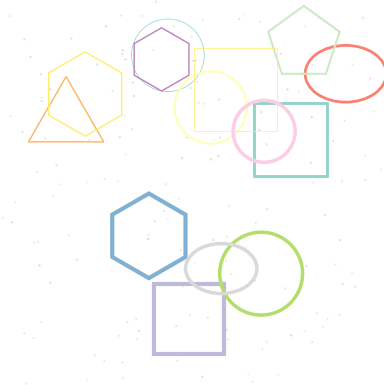[{"shape": "square", "thickness": 2, "radius": 0.47, "center": [0.755, 0.638]}, {"shape": "circle", "thickness": 0.5, "radius": 0.47, "center": [0.436, 0.856]}, {"shape": "circle", "thickness": 1.5, "radius": 0.47, "center": [0.547, 0.721]}, {"shape": "square", "thickness": 3, "radius": 0.46, "center": [0.491, 0.171]}, {"shape": "oval", "thickness": 2, "radius": 0.53, "center": [0.898, 0.808]}, {"shape": "hexagon", "thickness": 3, "radius": 0.55, "center": [0.387, 0.387]}, {"shape": "triangle", "thickness": 1, "radius": 0.56, "center": [0.172, 0.688]}, {"shape": "circle", "thickness": 2.5, "radius": 0.54, "center": [0.678, 0.289]}, {"shape": "circle", "thickness": 2.5, "radius": 0.4, "center": [0.686, 0.659]}, {"shape": "oval", "thickness": 2.5, "radius": 0.46, "center": [0.575, 0.302]}, {"shape": "hexagon", "thickness": 1, "radius": 0.41, "center": [0.42, 0.846]}, {"shape": "pentagon", "thickness": 1.5, "radius": 0.49, "center": [0.789, 0.887]}, {"shape": "square", "thickness": 0.5, "radius": 0.54, "center": [0.612, 0.767]}, {"shape": "hexagon", "thickness": 1, "radius": 0.55, "center": [0.221, 0.756]}]